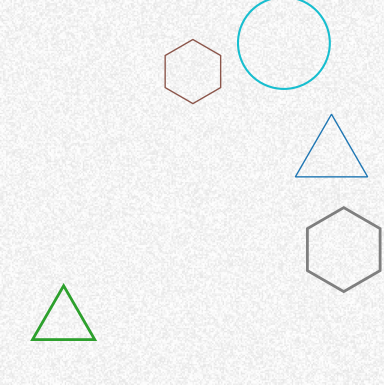[{"shape": "triangle", "thickness": 1, "radius": 0.54, "center": [0.861, 0.595]}, {"shape": "triangle", "thickness": 2, "radius": 0.47, "center": [0.165, 0.165]}, {"shape": "hexagon", "thickness": 1, "radius": 0.42, "center": [0.501, 0.814]}, {"shape": "hexagon", "thickness": 2, "radius": 0.55, "center": [0.893, 0.352]}, {"shape": "circle", "thickness": 1.5, "radius": 0.6, "center": [0.737, 0.888]}]